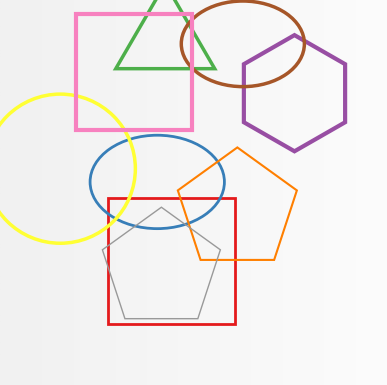[{"shape": "square", "thickness": 2, "radius": 0.82, "center": [0.443, 0.322]}, {"shape": "oval", "thickness": 2, "radius": 0.87, "center": [0.406, 0.527]}, {"shape": "triangle", "thickness": 2.5, "radius": 0.74, "center": [0.426, 0.895]}, {"shape": "hexagon", "thickness": 3, "radius": 0.75, "center": [0.76, 0.758]}, {"shape": "pentagon", "thickness": 1.5, "radius": 0.81, "center": [0.613, 0.456]}, {"shape": "circle", "thickness": 2.5, "radius": 0.97, "center": [0.156, 0.562]}, {"shape": "oval", "thickness": 2.5, "radius": 0.79, "center": [0.627, 0.886]}, {"shape": "square", "thickness": 3, "radius": 0.75, "center": [0.346, 0.813]}, {"shape": "pentagon", "thickness": 1, "radius": 0.8, "center": [0.416, 0.302]}]